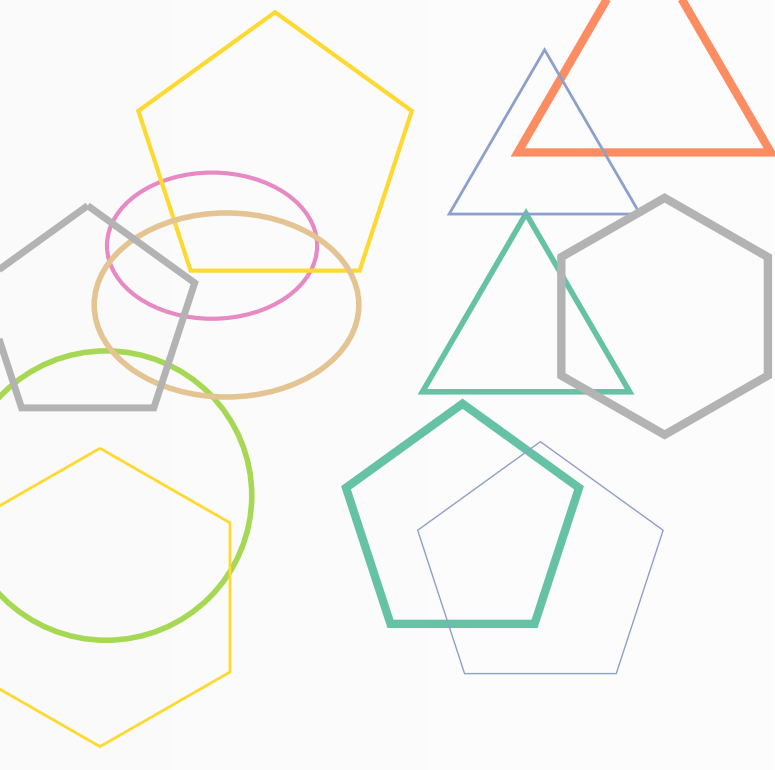[{"shape": "pentagon", "thickness": 3, "radius": 0.79, "center": [0.597, 0.318]}, {"shape": "triangle", "thickness": 2, "radius": 0.77, "center": [0.679, 0.568]}, {"shape": "triangle", "thickness": 3, "radius": 0.94, "center": [0.831, 0.896]}, {"shape": "triangle", "thickness": 1, "radius": 0.71, "center": [0.703, 0.793]}, {"shape": "pentagon", "thickness": 0.5, "radius": 0.83, "center": [0.697, 0.26]}, {"shape": "oval", "thickness": 1.5, "radius": 0.68, "center": [0.274, 0.681]}, {"shape": "circle", "thickness": 2, "radius": 0.94, "center": [0.137, 0.356]}, {"shape": "pentagon", "thickness": 1.5, "radius": 0.93, "center": [0.355, 0.799]}, {"shape": "hexagon", "thickness": 1, "radius": 0.97, "center": [0.129, 0.224]}, {"shape": "oval", "thickness": 2, "radius": 0.85, "center": [0.292, 0.604]}, {"shape": "hexagon", "thickness": 3, "radius": 0.77, "center": [0.858, 0.589]}, {"shape": "pentagon", "thickness": 2.5, "radius": 0.73, "center": [0.113, 0.588]}]